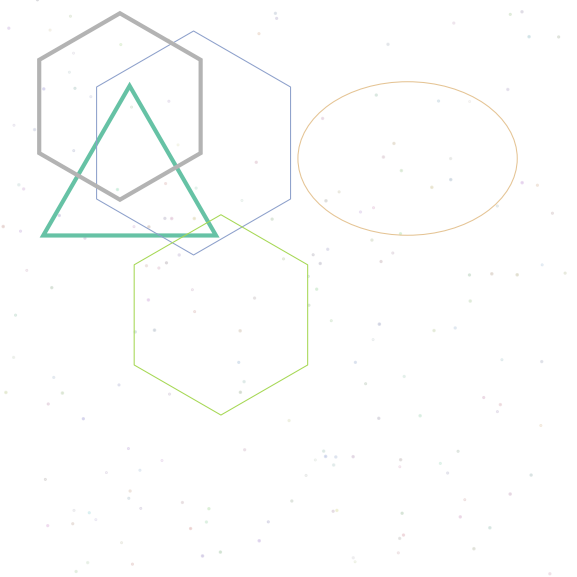[{"shape": "triangle", "thickness": 2, "radius": 0.86, "center": [0.224, 0.678]}, {"shape": "hexagon", "thickness": 0.5, "radius": 0.97, "center": [0.335, 0.752]}, {"shape": "hexagon", "thickness": 0.5, "radius": 0.87, "center": [0.383, 0.454]}, {"shape": "oval", "thickness": 0.5, "radius": 0.95, "center": [0.706, 0.725]}, {"shape": "hexagon", "thickness": 2, "radius": 0.81, "center": [0.208, 0.815]}]